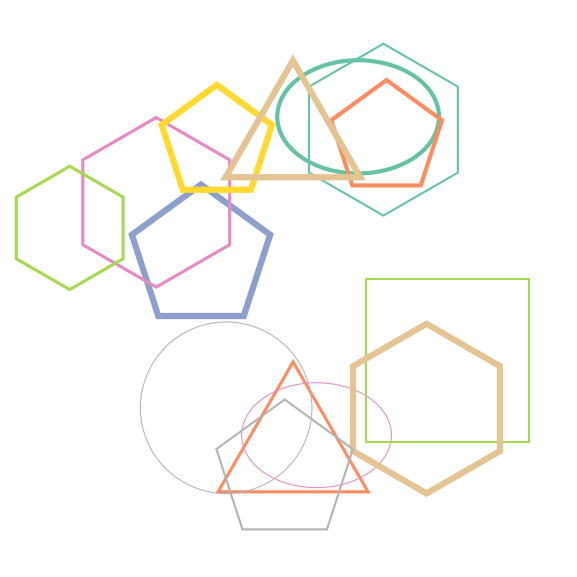[{"shape": "oval", "thickness": 2, "radius": 0.7, "center": [0.62, 0.797]}, {"shape": "hexagon", "thickness": 1, "radius": 0.74, "center": [0.664, 0.775]}, {"shape": "triangle", "thickness": 1.5, "radius": 0.75, "center": [0.508, 0.222]}, {"shape": "pentagon", "thickness": 2, "radius": 0.5, "center": [0.669, 0.76]}, {"shape": "pentagon", "thickness": 3, "radius": 0.63, "center": [0.348, 0.554]}, {"shape": "oval", "thickness": 0.5, "radius": 0.65, "center": [0.548, 0.246]}, {"shape": "hexagon", "thickness": 1.5, "radius": 0.73, "center": [0.271, 0.649]}, {"shape": "hexagon", "thickness": 1.5, "radius": 0.53, "center": [0.121, 0.604]}, {"shape": "square", "thickness": 1, "radius": 0.71, "center": [0.775, 0.375]}, {"shape": "pentagon", "thickness": 3, "radius": 0.5, "center": [0.375, 0.752]}, {"shape": "hexagon", "thickness": 3, "radius": 0.73, "center": [0.739, 0.292]}, {"shape": "triangle", "thickness": 3, "radius": 0.67, "center": [0.507, 0.76]}, {"shape": "circle", "thickness": 0.5, "radius": 0.74, "center": [0.392, 0.293]}, {"shape": "pentagon", "thickness": 1, "radius": 0.62, "center": [0.493, 0.183]}]